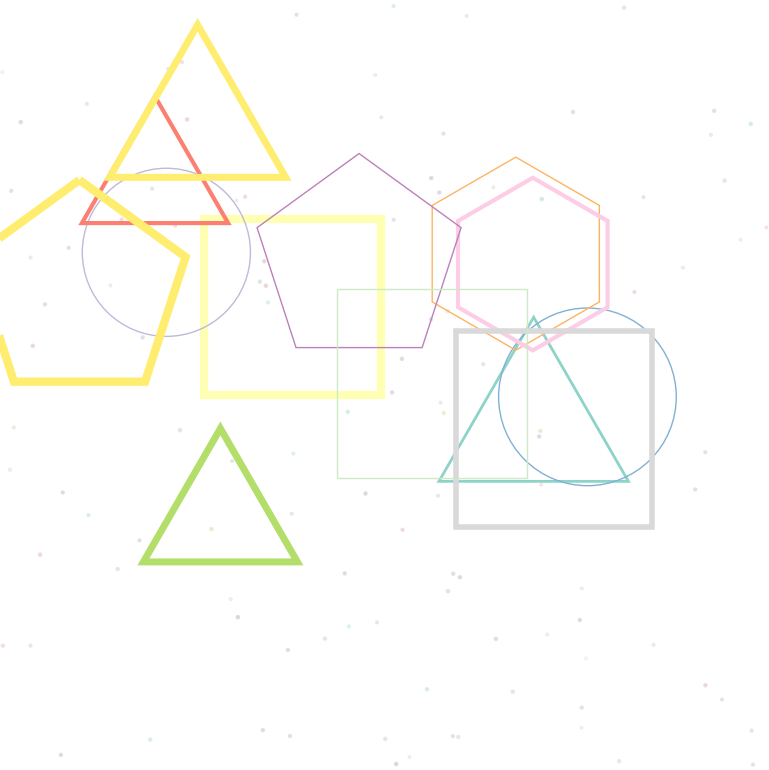[{"shape": "triangle", "thickness": 1, "radius": 0.71, "center": [0.693, 0.446]}, {"shape": "square", "thickness": 3, "radius": 0.57, "center": [0.38, 0.601]}, {"shape": "circle", "thickness": 0.5, "radius": 0.55, "center": [0.216, 0.672]}, {"shape": "triangle", "thickness": 1.5, "radius": 0.55, "center": [0.201, 0.765]}, {"shape": "circle", "thickness": 0.5, "radius": 0.58, "center": [0.763, 0.485]}, {"shape": "hexagon", "thickness": 0.5, "radius": 0.63, "center": [0.67, 0.671]}, {"shape": "triangle", "thickness": 2.5, "radius": 0.58, "center": [0.286, 0.328]}, {"shape": "hexagon", "thickness": 1.5, "radius": 0.56, "center": [0.692, 0.657]}, {"shape": "square", "thickness": 2, "radius": 0.64, "center": [0.719, 0.443]}, {"shape": "pentagon", "thickness": 0.5, "radius": 0.7, "center": [0.466, 0.661]}, {"shape": "square", "thickness": 0.5, "radius": 0.61, "center": [0.561, 0.502]}, {"shape": "pentagon", "thickness": 3, "radius": 0.72, "center": [0.103, 0.621]}, {"shape": "triangle", "thickness": 2.5, "radius": 0.66, "center": [0.257, 0.836]}]